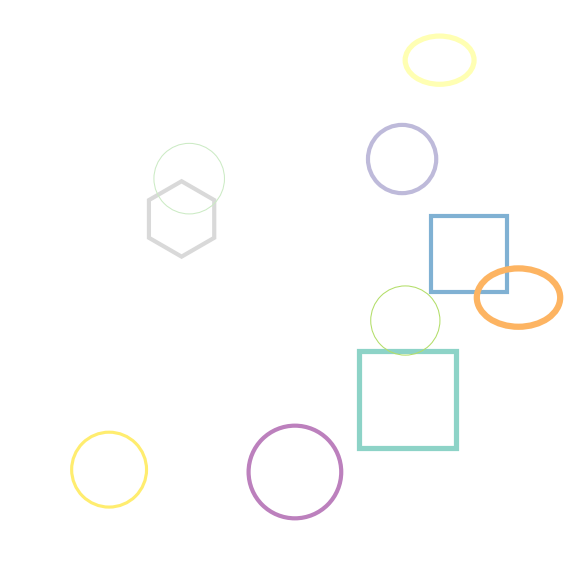[{"shape": "square", "thickness": 2.5, "radius": 0.42, "center": [0.706, 0.307]}, {"shape": "oval", "thickness": 2.5, "radius": 0.3, "center": [0.761, 0.895]}, {"shape": "circle", "thickness": 2, "radius": 0.3, "center": [0.696, 0.724]}, {"shape": "square", "thickness": 2, "radius": 0.33, "center": [0.812, 0.559]}, {"shape": "oval", "thickness": 3, "radius": 0.36, "center": [0.898, 0.484]}, {"shape": "circle", "thickness": 0.5, "radius": 0.3, "center": [0.702, 0.444]}, {"shape": "hexagon", "thickness": 2, "radius": 0.33, "center": [0.314, 0.62]}, {"shape": "circle", "thickness": 2, "radius": 0.4, "center": [0.511, 0.182]}, {"shape": "circle", "thickness": 0.5, "radius": 0.31, "center": [0.328, 0.69]}, {"shape": "circle", "thickness": 1.5, "radius": 0.32, "center": [0.189, 0.186]}]